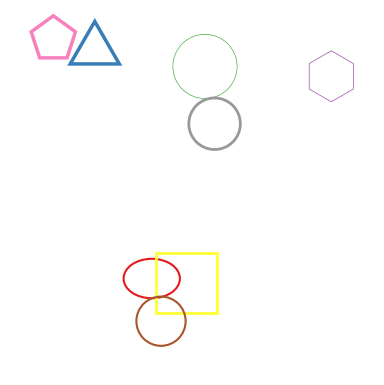[{"shape": "oval", "thickness": 1.5, "radius": 0.37, "center": [0.394, 0.277]}, {"shape": "triangle", "thickness": 2.5, "radius": 0.37, "center": [0.246, 0.871]}, {"shape": "circle", "thickness": 0.5, "radius": 0.42, "center": [0.532, 0.827]}, {"shape": "hexagon", "thickness": 0.5, "radius": 0.33, "center": [0.861, 0.802]}, {"shape": "square", "thickness": 2, "radius": 0.39, "center": [0.485, 0.265]}, {"shape": "circle", "thickness": 1.5, "radius": 0.32, "center": [0.418, 0.166]}, {"shape": "pentagon", "thickness": 2.5, "radius": 0.3, "center": [0.139, 0.899]}, {"shape": "circle", "thickness": 2, "radius": 0.33, "center": [0.557, 0.679]}]